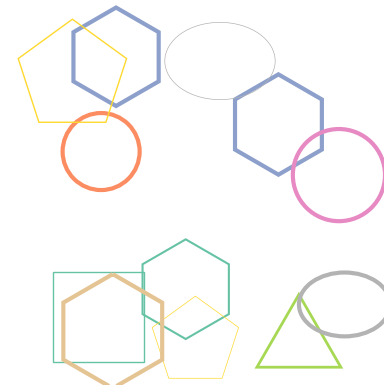[{"shape": "hexagon", "thickness": 1.5, "radius": 0.65, "center": [0.482, 0.249]}, {"shape": "square", "thickness": 1, "radius": 0.59, "center": [0.256, 0.176]}, {"shape": "circle", "thickness": 3, "radius": 0.5, "center": [0.263, 0.606]}, {"shape": "hexagon", "thickness": 3, "radius": 0.65, "center": [0.723, 0.677]}, {"shape": "hexagon", "thickness": 3, "radius": 0.64, "center": [0.301, 0.853]}, {"shape": "circle", "thickness": 3, "radius": 0.6, "center": [0.88, 0.545]}, {"shape": "triangle", "thickness": 2, "radius": 0.63, "center": [0.776, 0.109]}, {"shape": "pentagon", "thickness": 0.5, "radius": 0.59, "center": [0.508, 0.113]}, {"shape": "pentagon", "thickness": 1, "radius": 0.74, "center": [0.188, 0.802]}, {"shape": "hexagon", "thickness": 3, "radius": 0.74, "center": [0.293, 0.14]}, {"shape": "oval", "thickness": 0.5, "radius": 0.72, "center": [0.571, 0.842]}, {"shape": "oval", "thickness": 3, "radius": 0.59, "center": [0.895, 0.209]}]